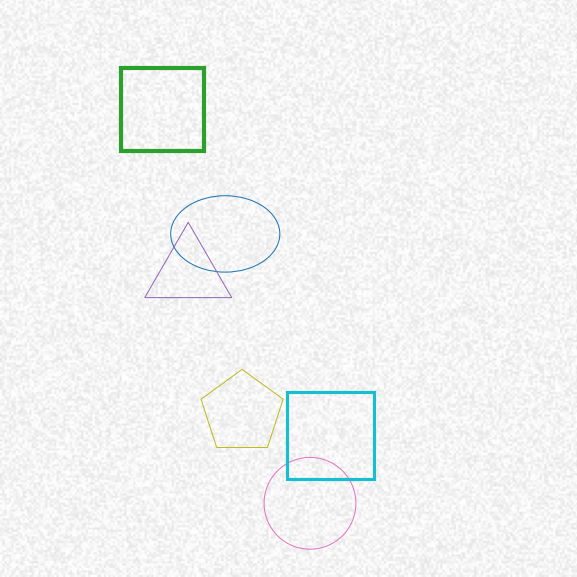[{"shape": "oval", "thickness": 0.5, "radius": 0.47, "center": [0.39, 0.594]}, {"shape": "square", "thickness": 2, "radius": 0.36, "center": [0.281, 0.809]}, {"shape": "triangle", "thickness": 0.5, "radius": 0.43, "center": [0.326, 0.527]}, {"shape": "circle", "thickness": 0.5, "radius": 0.4, "center": [0.537, 0.128]}, {"shape": "pentagon", "thickness": 0.5, "radius": 0.37, "center": [0.419, 0.285]}, {"shape": "square", "thickness": 1.5, "radius": 0.38, "center": [0.572, 0.245]}]